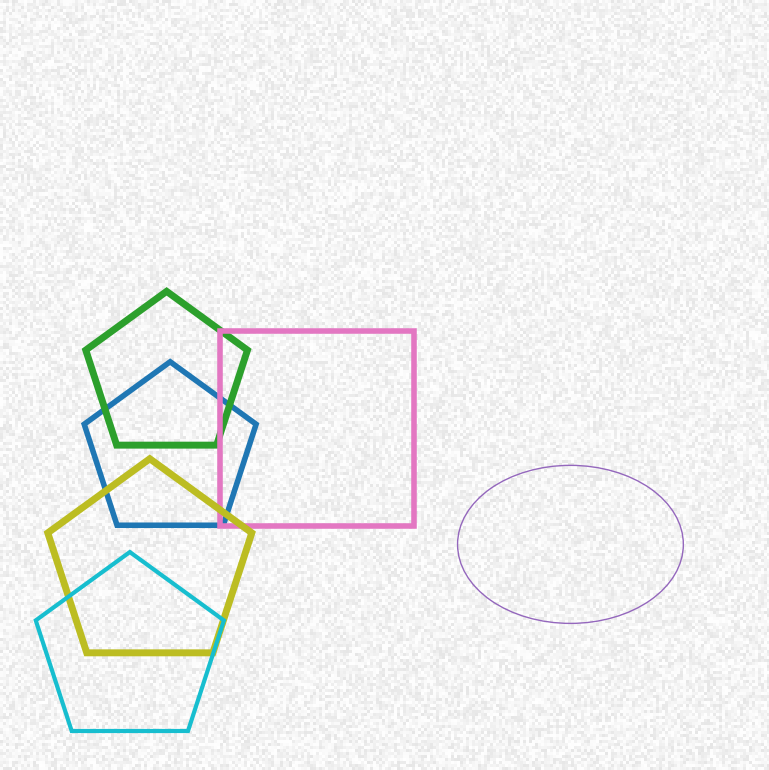[{"shape": "pentagon", "thickness": 2, "radius": 0.59, "center": [0.221, 0.413]}, {"shape": "pentagon", "thickness": 2.5, "radius": 0.55, "center": [0.216, 0.511]}, {"shape": "oval", "thickness": 0.5, "radius": 0.73, "center": [0.741, 0.293]}, {"shape": "square", "thickness": 2, "radius": 0.63, "center": [0.412, 0.443]}, {"shape": "pentagon", "thickness": 2.5, "radius": 0.7, "center": [0.195, 0.265]}, {"shape": "pentagon", "thickness": 1.5, "radius": 0.64, "center": [0.169, 0.155]}]